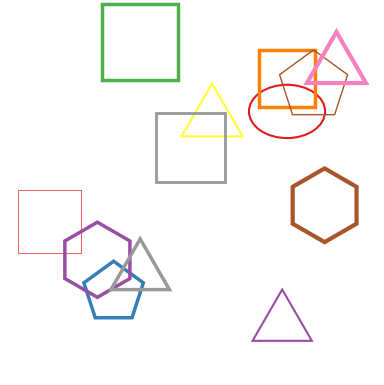[{"shape": "oval", "thickness": 1.5, "radius": 0.49, "center": [0.746, 0.711]}, {"shape": "square", "thickness": 0.5, "radius": 0.41, "center": [0.128, 0.425]}, {"shape": "pentagon", "thickness": 2.5, "radius": 0.41, "center": [0.295, 0.24]}, {"shape": "square", "thickness": 2.5, "radius": 0.5, "center": [0.364, 0.891]}, {"shape": "triangle", "thickness": 1.5, "radius": 0.44, "center": [0.733, 0.159]}, {"shape": "hexagon", "thickness": 2.5, "radius": 0.49, "center": [0.253, 0.325]}, {"shape": "square", "thickness": 2.5, "radius": 0.37, "center": [0.746, 0.796]}, {"shape": "triangle", "thickness": 1.5, "radius": 0.46, "center": [0.551, 0.692]}, {"shape": "hexagon", "thickness": 3, "radius": 0.48, "center": [0.843, 0.467]}, {"shape": "pentagon", "thickness": 1, "radius": 0.46, "center": [0.814, 0.777]}, {"shape": "triangle", "thickness": 3, "radius": 0.44, "center": [0.874, 0.829]}, {"shape": "triangle", "thickness": 2.5, "radius": 0.44, "center": [0.364, 0.292]}, {"shape": "square", "thickness": 2, "radius": 0.45, "center": [0.494, 0.617]}]